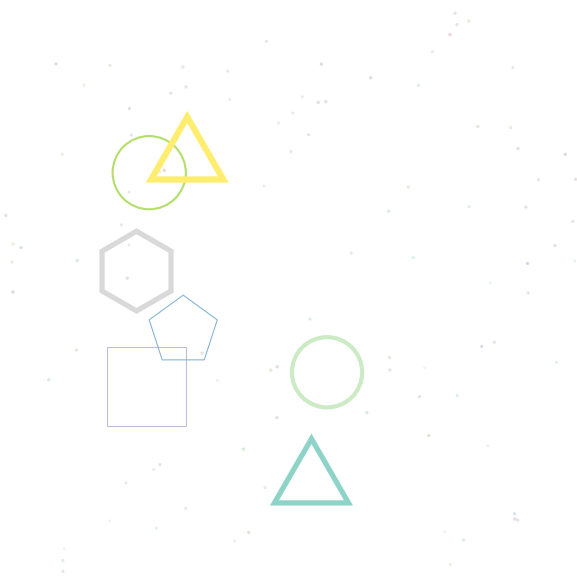[{"shape": "triangle", "thickness": 2.5, "radius": 0.37, "center": [0.539, 0.165]}, {"shape": "square", "thickness": 0.5, "radius": 0.34, "center": [0.254, 0.33]}, {"shape": "pentagon", "thickness": 0.5, "radius": 0.31, "center": [0.317, 0.426]}, {"shape": "circle", "thickness": 1, "radius": 0.32, "center": [0.258, 0.7]}, {"shape": "hexagon", "thickness": 2.5, "radius": 0.34, "center": [0.236, 0.53]}, {"shape": "circle", "thickness": 2, "radius": 0.3, "center": [0.566, 0.354]}, {"shape": "triangle", "thickness": 3, "radius": 0.36, "center": [0.324, 0.724]}]